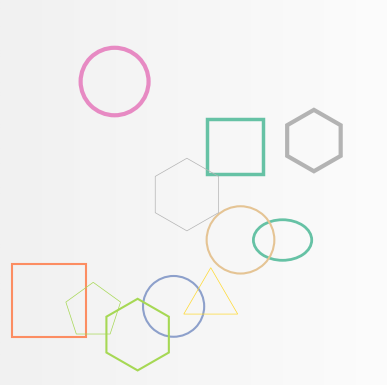[{"shape": "oval", "thickness": 2, "radius": 0.38, "center": [0.729, 0.377]}, {"shape": "square", "thickness": 2.5, "radius": 0.36, "center": [0.607, 0.62]}, {"shape": "square", "thickness": 1.5, "radius": 0.48, "center": [0.127, 0.219]}, {"shape": "circle", "thickness": 1.5, "radius": 0.39, "center": [0.448, 0.204]}, {"shape": "circle", "thickness": 3, "radius": 0.44, "center": [0.296, 0.788]}, {"shape": "pentagon", "thickness": 0.5, "radius": 0.37, "center": [0.241, 0.192]}, {"shape": "hexagon", "thickness": 1.5, "radius": 0.47, "center": [0.355, 0.131]}, {"shape": "triangle", "thickness": 0.5, "radius": 0.4, "center": [0.544, 0.224]}, {"shape": "circle", "thickness": 1.5, "radius": 0.44, "center": [0.621, 0.377]}, {"shape": "hexagon", "thickness": 0.5, "radius": 0.47, "center": [0.482, 0.495]}, {"shape": "hexagon", "thickness": 3, "radius": 0.4, "center": [0.81, 0.635]}]